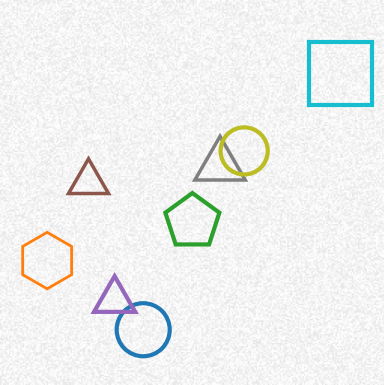[{"shape": "circle", "thickness": 3, "radius": 0.34, "center": [0.372, 0.144]}, {"shape": "hexagon", "thickness": 2, "radius": 0.37, "center": [0.122, 0.323]}, {"shape": "pentagon", "thickness": 3, "radius": 0.37, "center": [0.5, 0.425]}, {"shape": "triangle", "thickness": 3, "radius": 0.31, "center": [0.298, 0.221]}, {"shape": "triangle", "thickness": 2.5, "radius": 0.3, "center": [0.23, 0.527]}, {"shape": "triangle", "thickness": 2.5, "radius": 0.38, "center": [0.572, 0.57]}, {"shape": "circle", "thickness": 3, "radius": 0.31, "center": [0.634, 0.608]}, {"shape": "square", "thickness": 3, "radius": 0.41, "center": [0.885, 0.809]}]